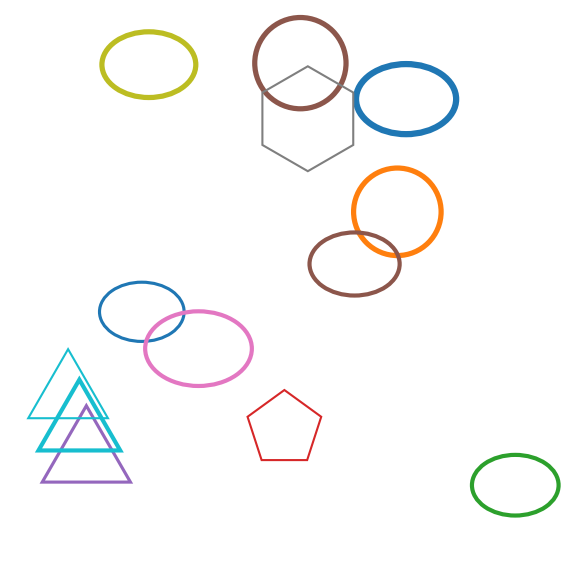[{"shape": "oval", "thickness": 3, "radius": 0.43, "center": [0.703, 0.828]}, {"shape": "oval", "thickness": 1.5, "radius": 0.37, "center": [0.246, 0.459]}, {"shape": "circle", "thickness": 2.5, "radius": 0.38, "center": [0.688, 0.632]}, {"shape": "oval", "thickness": 2, "radius": 0.38, "center": [0.892, 0.159]}, {"shape": "pentagon", "thickness": 1, "radius": 0.34, "center": [0.492, 0.257]}, {"shape": "triangle", "thickness": 1.5, "radius": 0.44, "center": [0.15, 0.208]}, {"shape": "circle", "thickness": 2.5, "radius": 0.4, "center": [0.52, 0.89]}, {"shape": "oval", "thickness": 2, "radius": 0.39, "center": [0.614, 0.542]}, {"shape": "oval", "thickness": 2, "radius": 0.46, "center": [0.344, 0.395]}, {"shape": "hexagon", "thickness": 1, "radius": 0.45, "center": [0.533, 0.794]}, {"shape": "oval", "thickness": 2.5, "radius": 0.41, "center": [0.258, 0.887]}, {"shape": "triangle", "thickness": 1, "radius": 0.4, "center": [0.118, 0.315]}, {"shape": "triangle", "thickness": 2, "radius": 0.41, "center": [0.137, 0.26]}]